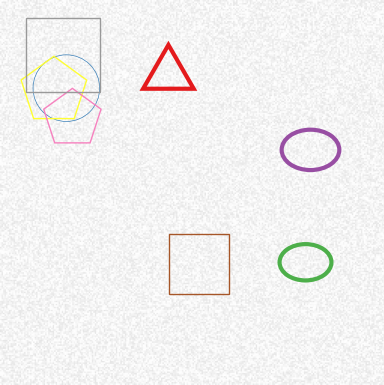[{"shape": "triangle", "thickness": 3, "radius": 0.38, "center": [0.437, 0.807]}, {"shape": "circle", "thickness": 0.5, "radius": 0.43, "center": [0.172, 0.771]}, {"shape": "oval", "thickness": 3, "radius": 0.34, "center": [0.794, 0.319]}, {"shape": "oval", "thickness": 3, "radius": 0.37, "center": [0.806, 0.611]}, {"shape": "pentagon", "thickness": 1, "radius": 0.45, "center": [0.14, 0.764]}, {"shape": "square", "thickness": 1, "radius": 0.39, "center": [0.518, 0.314]}, {"shape": "pentagon", "thickness": 1, "radius": 0.39, "center": [0.188, 0.692]}, {"shape": "square", "thickness": 1, "radius": 0.48, "center": [0.163, 0.857]}]